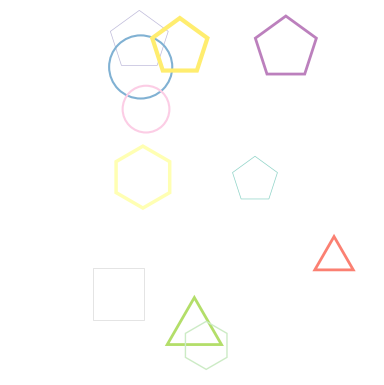[{"shape": "pentagon", "thickness": 0.5, "radius": 0.31, "center": [0.662, 0.533]}, {"shape": "hexagon", "thickness": 2.5, "radius": 0.4, "center": [0.371, 0.54]}, {"shape": "pentagon", "thickness": 0.5, "radius": 0.39, "center": [0.362, 0.894]}, {"shape": "triangle", "thickness": 2, "radius": 0.29, "center": [0.868, 0.328]}, {"shape": "circle", "thickness": 1.5, "radius": 0.41, "center": [0.365, 0.826]}, {"shape": "triangle", "thickness": 2, "radius": 0.41, "center": [0.505, 0.146]}, {"shape": "circle", "thickness": 1.5, "radius": 0.3, "center": [0.379, 0.717]}, {"shape": "square", "thickness": 0.5, "radius": 0.33, "center": [0.308, 0.236]}, {"shape": "pentagon", "thickness": 2, "radius": 0.42, "center": [0.742, 0.875]}, {"shape": "hexagon", "thickness": 1, "radius": 0.31, "center": [0.536, 0.103]}, {"shape": "pentagon", "thickness": 3, "radius": 0.38, "center": [0.467, 0.878]}]